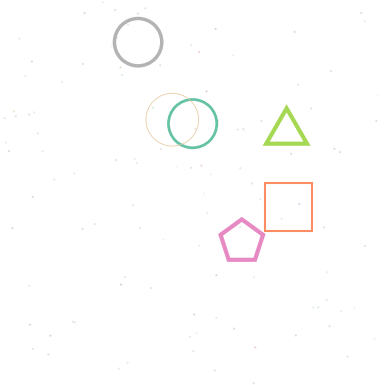[{"shape": "circle", "thickness": 2, "radius": 0.31, "center": [0.5, 0.679]}, {"shape": "square", "thickness": 1.5, "radius": 0.31, "center": [0.75, 0.462]}, {"shape": "pentagon", "thickness": 3, "radius": 0.29, "center": [0.628, 0.372]}, {"shape": "triangle", "thickness": 3, "radius": 0.31, "center": [0.744, 0.657]}, {"shape": "circle", "thickness": 0.5, "radius": 0.34, "center": [0.447, 0.689]}, {"shape": "circle", "thickness": 2.5, "radius": 0.31, "center": [0.359, 0.89]}]